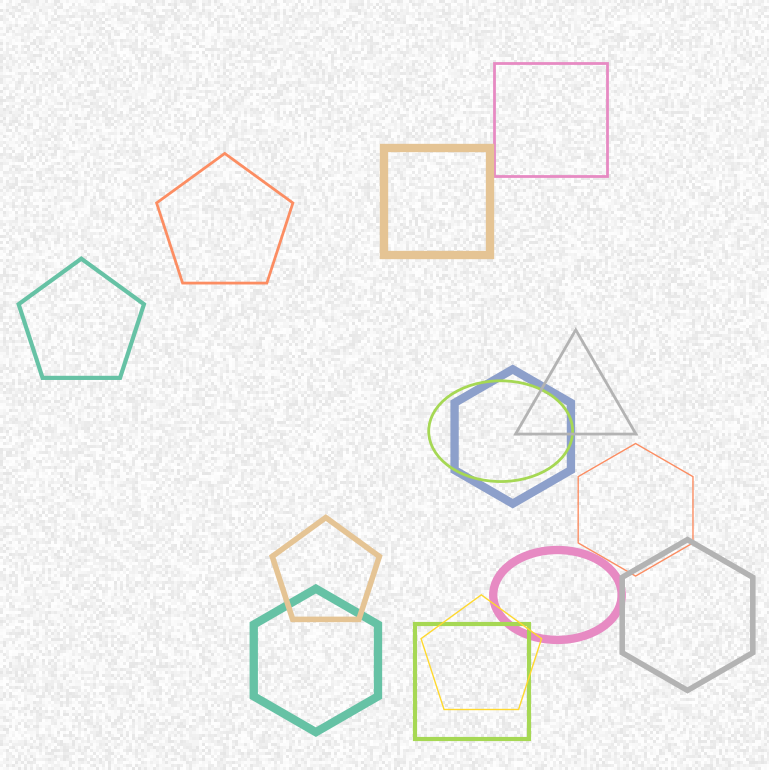[{"shape": "hexagon", "thickness": 3, "radius": 0.47, "center": [0.41, 0.142]}, {"shape": "pentagon", "thickness": 1.5, "radius": 0.43, "center": [0.106, 0.578]}, {"shape": "pentagon", "thickness": 1, "radius": 0.47, "center": [0.292, 0.708]}, {"shape": "hexagon", "thickness": 0.5, "radius": 0.43, "center": [0.825, 0.338]}, {"shape": "hexagon", "thickness": 3, "radius": 0.44, "center": [0.666, 0.433]}, {"shape": "oval", "thickness": 3, "radius": 0.42, "center": [0.724, 0.227]}, {"shape": "square", "thickness": 1, "radius": 0.37, "center": [0.715, 0.845]}, {"shape": "square", "thickness": 1.5, "radius": 0.37, "center": [0.613, 0.115]}, {"shape": "oval", "thickness": 1, "radius": 0.47, "center": [0.65, 0.44]}, {"shape": "pentagon", "thickness": 0.5, "radius": 0.41, "center": [0.625, 0.145]}, {"shape": "pentagon", "thickness": 2, "radius": 0.37, "center": [0.423, 0.255]}, {"shape": "square", "thickness": 3, "radius": 0.34, "center": [0.567, 0.738]}, {"shape": "hexagon", "thickness": 2, "radius": 0.49, "center": [0.893, 0.201]}, {"shape": "triangle", "thickness": 1, "radius": 0.45, "center": [0.748, 0.481]}]